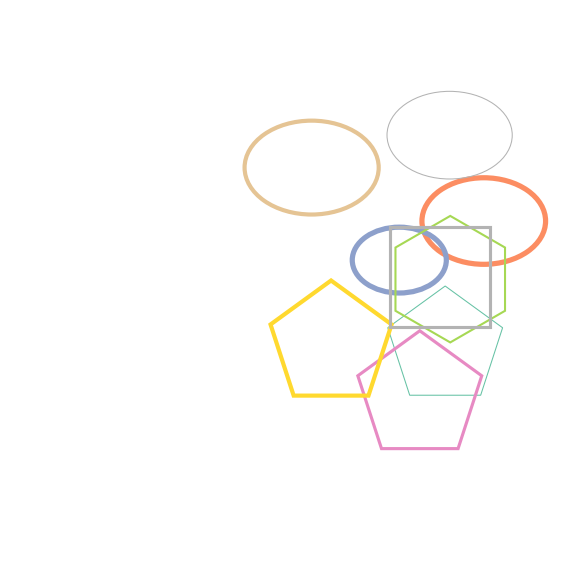[{"shape": "pentagon", "thickness": 0.5, "radius": 0.52, "center": [0.771, 0.399]}, {"shape": "oval", "thickness": 2.5, "radius": 0.54, "center": [0.838, 0.616]}, {"shape": "oval", "thickness": 2.5, "radius": 0.41, "center": [0.691, 0.549]}, {"shape": "pentagon", "thickness": 1.5, "radius": 0.56, "center": [0.727, 0.314]}, {"shape": "hexagon", "thickness": 1, "radius": 0.55, "center": [0.78, 0.516]}, {"shape": "pentagon", "thickness": 2, "radius": 0.55, "center": [0.573, 0.403]}, {"shape": "oval", "thickness": 2, "radius": 0.58, "center": [0.54, 0.709]}, {"shape": "square", "thickness": 1.5, "radius": 0.43, "center": [0.761, 0.52]}, {"shape": "oval", "thickness": 0.5, "radius": 0.54, "center": [0.779, 0.765]}]